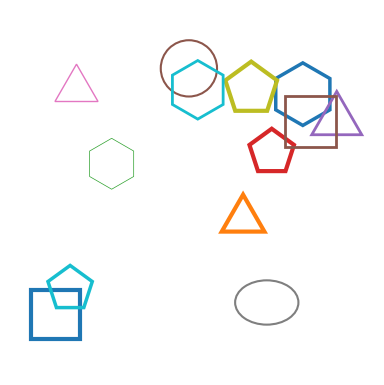[{"shape": "square", "thickness": 3, "radius": 0.32, "center": [0.144, 0.182]}, {"shape": "hexagon", "thickness": 2.5, "radius": 0.41, "center": [0.787, 0.755]}, {"shape": "triangle", "thickness": 3, "radius": 0.32, "center": [0.631, 0.43]}, {"shape": "hexagon", "thickness": 0.5, "radius": 0.33, "center": [0.29, 0.575]}, {"shape": "pentagon", "thickness": 3, "radius": 0.3, "center": [0.706, 0.605]}, {"shape": "triangle", "thickness": 2, "radius": 0.37, "center": [0.875, 0.688]}, {"shape": "square", "thickness": 2, "radius": 0.33, "center": [0.806, 0.685]}, {"shape": "circle", "thickness": 1.5, "radius": 0.37, "center": [0.491, 0.822]}, {"shape": "triangle", "thickness": 1, "radius": 0.32, "center": [0.199, 0.769]}, {"shape": "oval", "thickness": 1.5, "radius": 0.41, "center": [0.693, 0.214]}, {"shape": "pentagon", "thickness": 3, "radius": 0.35, "center": [0.652, 0.769]}, {"shape": "pentagon", "thickness": 2.5, "radius": 0.3, "center": [0.182, 0.25]}, {"shape": "hexagon", "thickness": 2, "radius": 0.38, "center": [0.514, 0.767]}]